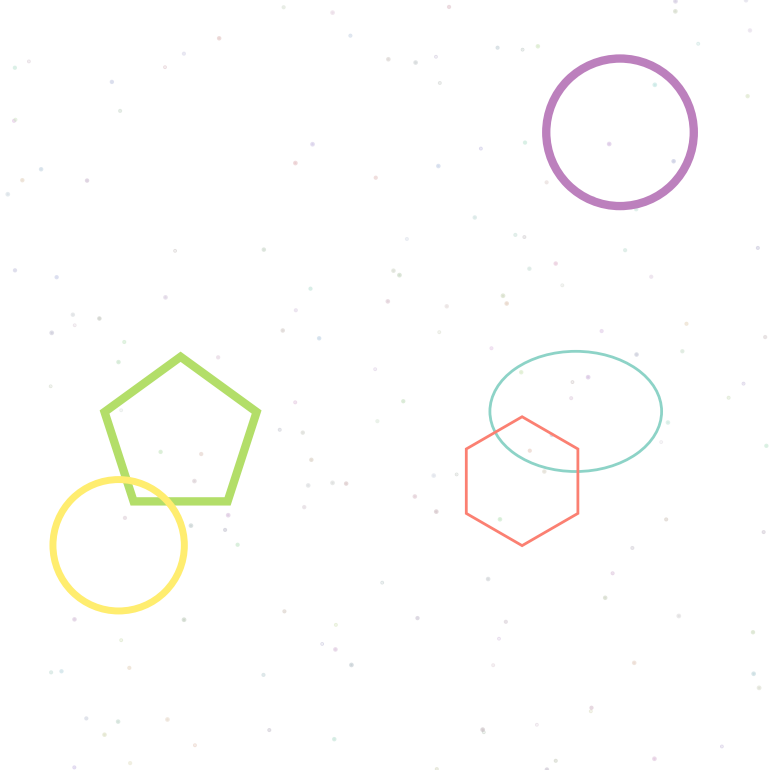[{"shape": "oval", "thickness": 1, "radius": 0.56, "center": [0.748, 0.466]}, {"shape": "hexagon", "thickness": 1, "radius": 0.42, "center": [0.678, 0.375]}, {"shape": "pentagon", "thickness": 3, "radius": 0.52, "center": [0.235, 0.433]}, {"shape": "circle", "thickness": 3, "radius": 0.48, "center": [0.805, 0.828]}, {"shape": "circle", "thickness": 2.5, "radius": 0.43, "center": [0.154, 0.292]}]